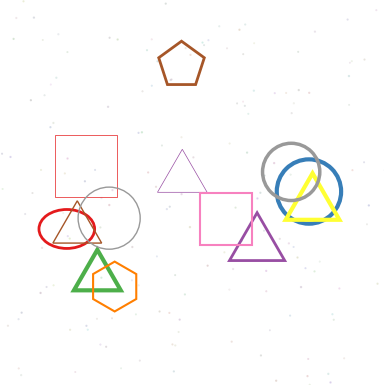[{"shape": "square", "thickness": 0.5, "radius": 0.4, "center": [0.223, 0.569]}, {"shape": "oval", "thickness": 2, "radius": 0.36, "center": [0.173, 0.405]}, {"shape": "circle", "thickness": 3, "radius": 0.42, "center": [0.802, 0.503]}, {"shape": "triangle", "thickness": 3, "radius": 0.35, "center": [0.253, 0.281]}, {"shape": "triangle", "thickness": 2, "radius": 0.41, "center": [0.668, 0.365]}, {"shape": "triangle", "thickness": 0.5, "radius": 0.37, "center": [0.474, 0.538]}, {"shape": "hexagon", "thickness": 1.5, "radius": 0.32, "center": [0.298, 0.256]}, {"shape": "triangle", "thickness": 3, "radius": 0.4, "center": [0.812, 0.469]}, {"shape": "triangle", "thickness": 1, "radius": 0.37, "center": [0.201, 0.405]}, {"shape": "pentagon", "thickness": 2, "radius": 0.31, "center": [0.471, 0.831]}, {"shape": "square", "thickness": 1.5, "radius": 0.34, "center": [0.587, 0.432]}, {"shape": "circle", "thickness": 1, "radius": 0.4, "center": [0.283, 0.433]}, {"shape": "circle", "thickness": 2.5, "radius": 0.37, "center": [0.756, 0.554]}]